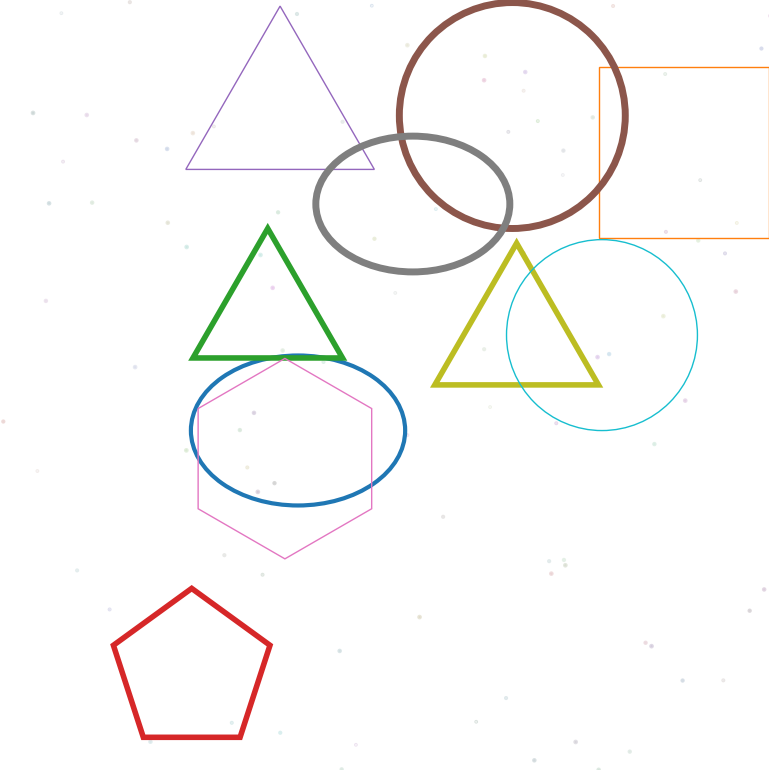[{"shape": "oval", "thickness": 1.5, "radius": 0.7, "center": [0.387, 0.441]}, {"shape": "square", "thickness": 0.5, "radius": 0.55, "center": [0.888, 0.802]}, {"shape": "triangle", "thickness": 2, "radius": 0.56, "center": [0.348, 0.591]}, {"shape": "pentagon", "thickness": 2, "radius": 0.53, "center": [0.249, 0.129]}, {"shape": "triangle", "thickness": 0.5, "radius": 0.71, "center": [0.364, 0.851]}, {"shape": "circle", "thickness": 2.5, "radius": 0.73, "center": [0.665, 0.85]}, {"shape": "hexagon", "thickness": 0.5, "radius": 0.65, "center": [0.37, 0.404]}, {"shape": "oval", "thickness": 2.5, "radius": 0.63, "center": [0.536, 0.735]}, {"shape": "triangle", "thickness": 2, "radius": 0.61, "center": [0.671, 0.561]}, {"shape": "circle", "thickness": 0.5, "radius": 0.62, "center": [0.782, 0.565]}]